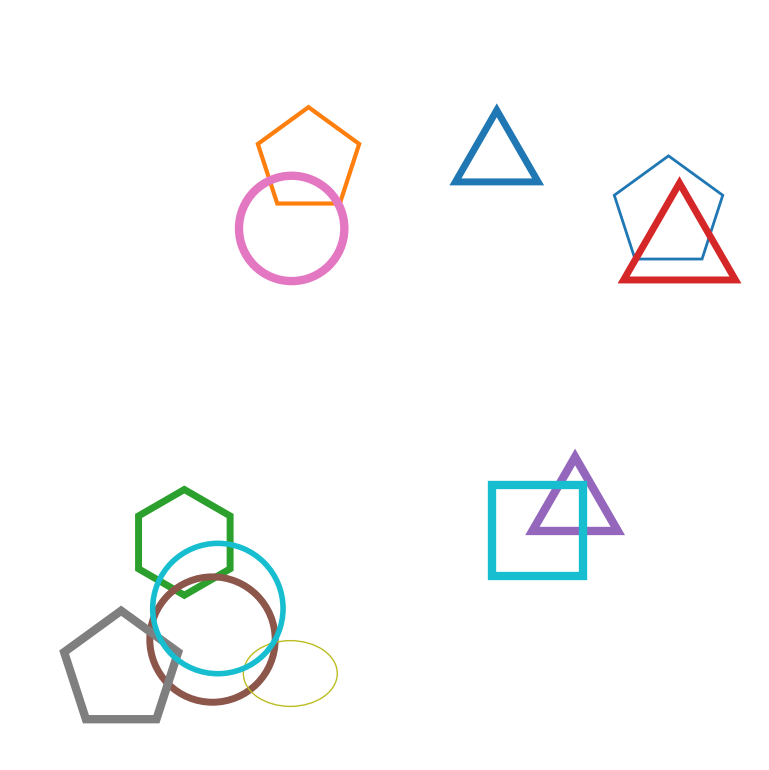[{"shape": "pentagon", "thickness": 1, "radius": 0.37, "center": [0.868, 0.724]}, {"shape": "triangle", "thickness": 2.5, "radius": 0.31, "center": [0.645, 0.795]}, {"shape": "pentagon", "thickness": 1.5, "radius": 0.35, "center": [0.401, 0.792]}, {"shape": "hexagon", "thickness": 2.5, "radius": 0.34, "center": [0.239, 0.296]}, {"shape": "triangle", "thickness": 2.5, "radius": 0.42, "center": [0.882, 0.678]}, {"shape": "triangle", "thickness": 3, "radius": 0.32, "center": [0.747, 0.342]}, {"shape": "circle", "thickness": 2.5, "radius": 0.41, "center": [0.276, 0.169]}, {"shape": "circle", "thickness": 3, "radius": 0.34, "center": [0.379, 0.703]}, {"shape": "pentagon", "thickness": 3, "radius": 0.39, "center": [0.157, 0.129]}, {"shape": "oval", "thickness": 0.5, "radius": 0.31, "center": [0.377, 0.125]}, {"shape": "square", "thickness": 3, "radius": 0.3, "center": [0.698, 0.311]}, {"shape": "circle", "thickness": 2, "radius": 0.42, "center": [0.283, 0.21]}]